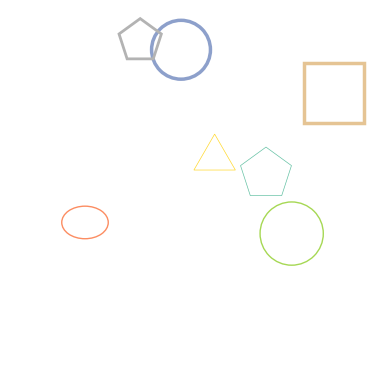[{"shape": "pentagon", "thickness": 0.5, "radius": 0.35, "center": [0.691, 0.548]}, {"shape": "oval", "thickness": 1, "radius": 0.3, "center": [0.221, 0.422]}, {"shape": "circle", "thickness": 2.5, "radius": 0.38, "center": [0.47, 0.871]}, {"shape": "circle", "thickness": 1, "radius": 0.41, "center": [0.758, 0.393]}, {"shape": "triangle", "thickness": 0.5, "radius": 0.31, "center": [0.558, 0.589]}, {"shape": "square", "thickness": 2.5, "radius": 0.39, "center": [0.867, 0.758]}, {"shape": "pentagon", "thickness": 2, "radius": 0.29, "center": [0.364, 0.894]}]